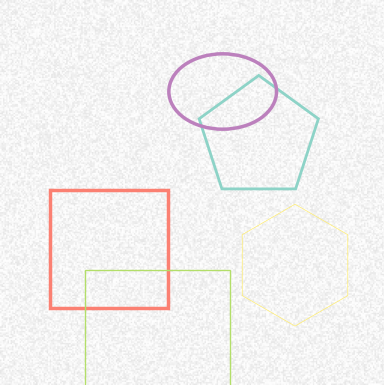[{"shape": "pentagon", "thickness": 2, "radius": 0.81, "center": [0.672, 0.641]}, {"shape": "square", "thickness": 2.5, "radius": 0.77, "center": [0.284, 0.353]}, {"shape": "square", "thickness": 1, "radius": 0.94, "center": [0.41, 0.111]}, {"shape": "oval", "thickness": 2.5, "radius": 0.7, "center": [0.578, 0.762]}, {"shape": "hexagon", "thickness": 0.5, "radius": 0.79, "center": [0.766, 0.311]}]